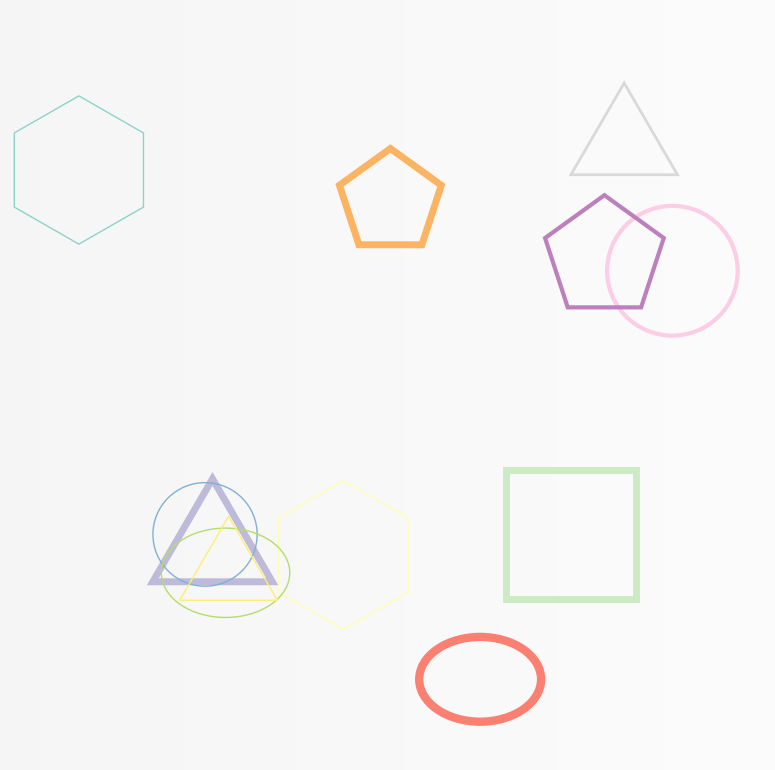[{"shape": "hexagon", "thickness": 0.5, "radius": 0.48, "center": [0.102, 0.779]}, {"shape": "hexagon", "thickness": 0.5, "radius": 0.48, "center": [0.443, 0.279]}, {"shape": "triangle", "thickness": 2.5, "radius": 0.45, "center": [0.274, 0.289]}, {"shape": "oval", "thickness": 3, "radius": 0.39, "center": [0.62, 0.118]}, {"shape": "circle", "thickness": 0.5, "radius": 0.34, "center": [0.265, 0.306]}, {"shape": "pentagon", "thickness": 2.5, "radius": 0.35, "center": [0.504, 0.738]}, {"shape": "oval", "thickness": 0.5, "radius": 0.41, "center": [0.291, 0.256]}, {"shape": "circle", "thickness": 1.5, "radius": 0.42, "center": [0.868, 0.648]}, {"shape": "triangle", "thickness": 1, "radius": 0.4, "center": [0.805, 0.813]}, {"shape": "pentagon", "thickness": 1.5, "radius": 0.4, "center": [0.78, 0.666]}, {"shape": "square", "thickness": 2.5, "radius": 0.42, "center": [0.737, 0.306]}, {"shape": "triangle", "thickness": 0.5, "radius": 0.36, "center": [0.295, 0.257]}]